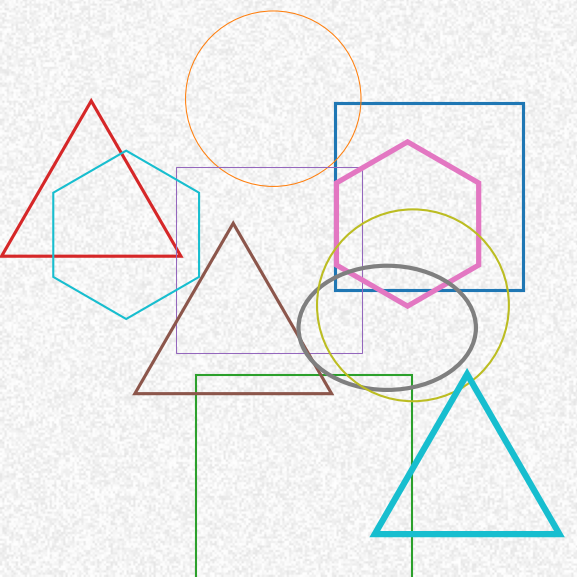[{"shape": "square", "thickness": 1.5, "radius": 0.81, "center": [0.743, 0.659]}, {"shape": "circle", "thickness": 0.5, "radius": 0.76, "center": [0.473, 0.828]}, {"shape": "square", "thickness": 1, "radius": 0.93, "center": [0.526, 0.163]}, {"shape": "triangle", "thickness": 1.5, "radius": 0.9, "center": [0.158, 0.645]}, {"shape": "square", "thickness": 0.5, "radius": 0.81, "center": [0.466, 0.549]}, {"shape": "triangle", "thickness": 1.5, "radius": 0.98, "center": [0.404, 0.416]}, {"shape": "hexagon", "thickness": 2.5, "radius": 0.71, "center": [0.706, 0.611]}, {"shape": "oval", "thickness": 2, "radius": 0.77, "center": [0.671, 0.431]}, {"shape": "circle", "thickness": 1, "radius": 0.83, "center": [0.715, 0.47]}, {"shape": "hexagon", "thickness": 1, "radius": 0.73, "center": [0.218, 0.593]}, {"shape": "triangle", "thickness": 3, "radius": 0.92, "center": [0.809, 0.167]}]